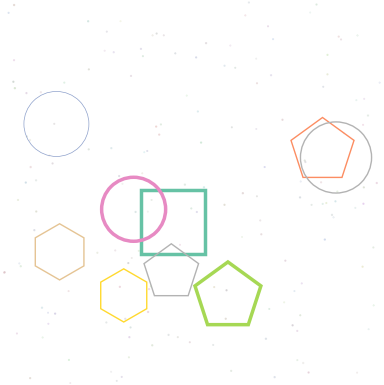[{"shape": "square", "thickness": 2.5, "radius": 0.42, "center": [0.45, 0.424]}, {"shape": "pentagon", "thickness": 1, "radius": 0.43, "center": [0.838, 0.609]}, {"shape": "circle", "thickness": 0.5, "radius": 0.42, "center": [0.147, 0.678]}, {"shape": "circle", "thickness": 2.5, "radius": 0.42, "center": [0.347, 0.456]}, {"shape": "pentagon", "thickness": 2.5, "radius": 0.45, "center": [0.592, 0.23]}, {"shape": "hexagon", "thickness": 1, "radius": 0.35, "center": [0.321, 0.233]}, {"shape": "hexagon", "thickness": 1, "radius": 0.36, "center": [0.155, 0.346]}, {"shape": "circle", "thickness": 1, "radius": 0.46, "center": [0.873, 0.591]}, {"shape": "pentagon", "thickness": 1, "radius": 0.37, "center": [0.445, 0.292]}]